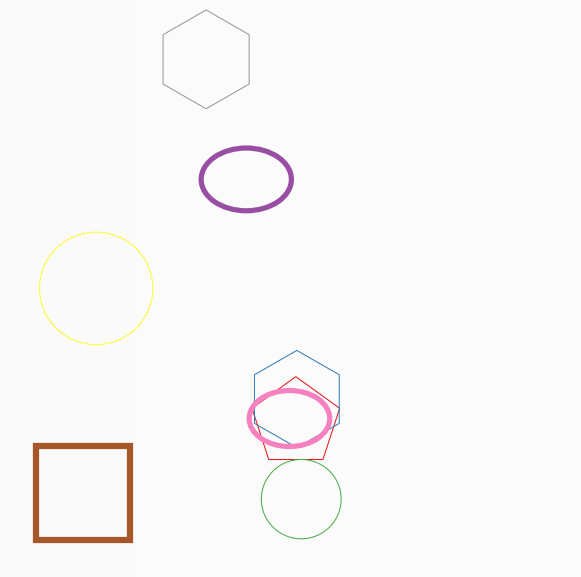[{"shape": "pentagon", "thickness": 0.5, "radius": 0.4, "center": [0.509, 0.268]}, {"shape": "hexagon", "thickness": 0.5, "radius": 0.42, "center": [0.511, 0.308]}, {"shape": "circle", "thickness": 0.5, "radius": 0.34, "center": [0.518, 0.135]}, {"shape": "oval", "thickness": 2.5, "radius": 0.39, "center": [0.424, 0.689]}, {"shape": "circle", "thickness": 0.5, "radius": 0.49, "center": [0.165, 0.5]}, {"shape": "square", "thickness": 3, "radius": 0.4, "center": [0.144, 0.146]}, {"shape": "oval", "thickness": 2.5, "radius": 0.35, "center": [0.498, 0.274]}, {"shape": "hexagon", "thickness": 0.5, "radius": 0.43, "center": [0.355, 0.896]}]